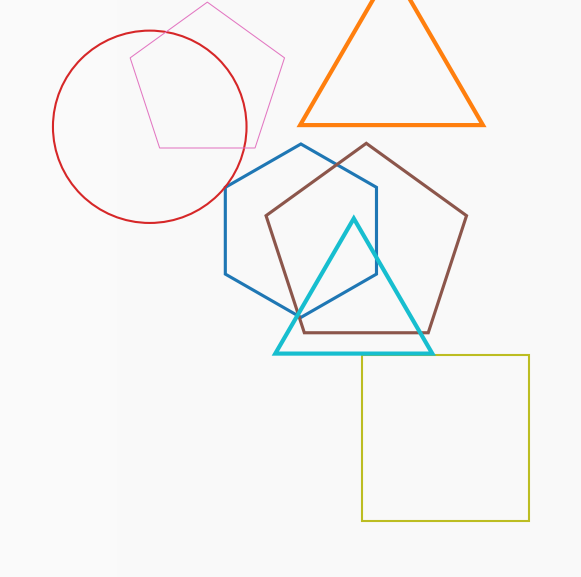[{"shape": "hexagon", "thickness": 1.5, "radius": 0.75, "center": [0.518, 0.6]}, {"shape": "triangle", "thickness": 2, "radius": 0.91, "center": [0.674, 0.873]}, {"shape": "circle", "thickness": 1, "radius": 0.83, "center": [0.258, 0.78]}, {"shape": "pentagon", "thickness": 1.5, "radius": 0.91, "center": [0.63, 0.57]}, {"shape": "pentagon", "thickness": 0.5, "radius": 0.7, "center": [0.357, 0.856]}, {"shape": "square", "thickness": 1, "radius": 0.72, "center": [0.766, 0.241]}, {"shape": "triangle", "thickness": 2, "radius": 0.78, "center": [0.609, 0.465]}]